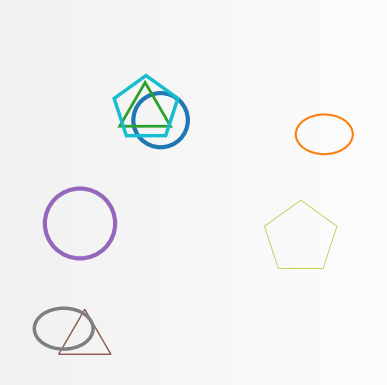[{"shape": "circle", "thickness": 3, "radius": 0.35, "center": [0.414, 0.688]}, {"shape": "oval", "thickness": 1.5, "radius": 0.37, "center": [0.837, 0.651]}, {"shape": "triangle", "thickness": 2, "radius": 0.38, "center": [0.375, 0.71]}, {"shape": "circle", "thickness": 3, "radius": 0.45, "center": [0.206, 0.42]}, {"shape": "triangle", "thickness": 1, "radius": 0.39, "center": [0.219, 0.119]}, {"shape": "oval", "thickness": 2.5, "radius": 0.38, "center": [0.164, 0.146]}, {"shape": "pentagon", "thickness": 0.5, "radius": 0.49, "center": [0.776, 0.382]}, {"shape": "pentagon", "thickness": 2.5, "radius": 0.43, "center": [0.377, 0.718]}]